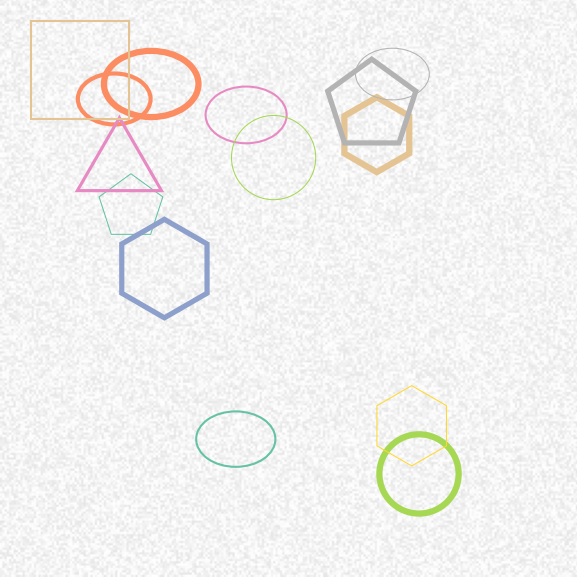[{"shape": "pentagon", "thickness": 0.5, "radius": 0.29, "center": [0.227, 0.64]}, {"shape": "oval", "thickness": 1, "radius": 0.34, "center": [0.408, 0.239]}, {"shape": "oval", "thickness": 3, "radius": 0.41, "center": [0.262, 0.854]}, {"shape": "oval", "thickness": 2, "radius": 0.31, "center": [0.198, 0.828]}, {"shape": "hexagon", "thickness": 2.5, "radius": 0.43, "center": [0.285, 0.534]}, {"shape": "oval", "thickness": 1, "radius": 0.35, "center": [0.426, 0.8]}, {"shape": "triangle", "thickness": 1.5, "radius": 0.42, "center": [0.207, 0.711]}, {"shape": "circle", "thickness": 0.5, "radius": 0.36, "center": [0.474, 0.726]}, {"shape": "circle", "thickness": 3, "radius": 0.34, "center": [0.726, 0.178]}, {"shape": "hexagon", "thickness": 0.5, "radius": 0.35, "center": [0.713, 0.262]}, {"shape": "square", "thickness": 1, "radius": 0.42, "center": [0.139, 0.878]}, {"shape": "hexagon", "thickness": 3, "radius": 0.32, "center": [0.652, 0.766]}, {"shape": "pentagon", "thickness": 2.5, "radius": 0.4, "center": [0.644, 0.816]}, {"shape": "oval", "thickness": 0.5, "radius": 0.32, "center": [0.68, 0.871]}]